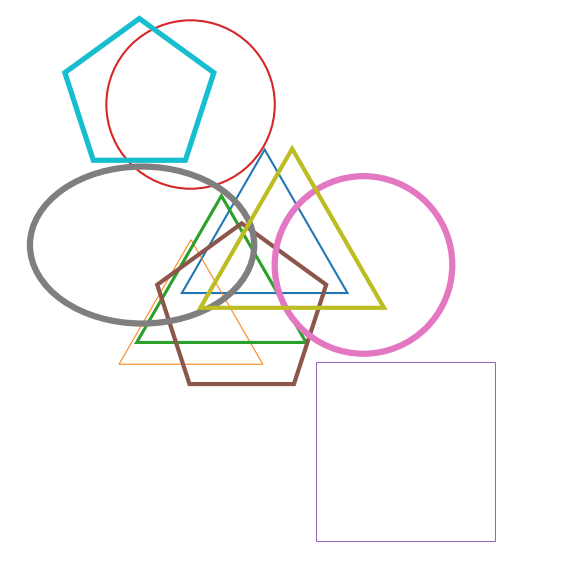[{"shape": "triangle", "thickness": 1, "radius": 0.83, "center": [0.458, 0.575]}, {"shape": "triangle", "thickness": 0.5, "radius": 0.72, "center": [0.331, 0.44]}, {"shape": "triangle", "thickness": 1.5, "radius": 0.85, "center": [0.383, 0.491]}, {"shape": "circle", "thickness": 1, "radius": 0.73, "center": [0.33, 0.818]}, {"shape": "square", "thickness": 0.5, "radius": 0.77, "center": [0.702, 0.217]}, {"shape": "pentagon", "thickness": 2, "radius": 0.77, "center": [0.419, 0.459]}, {"shape": "circle", "thickness": 3, "radius": 0.77, "center": [0.629, 0.54]}, {"shape": "oval", "thickness": 3, "radius": 0.97, "center": [0.246, 0.575]}, {"shape": "triangle", "thickness": 2, "radius": 0.92, "center": [0.506, 0.558]}, {"shape": "pentagon", "thickness": 2.5, "radius": 0.68, "center": [0.241, 0.831]}]